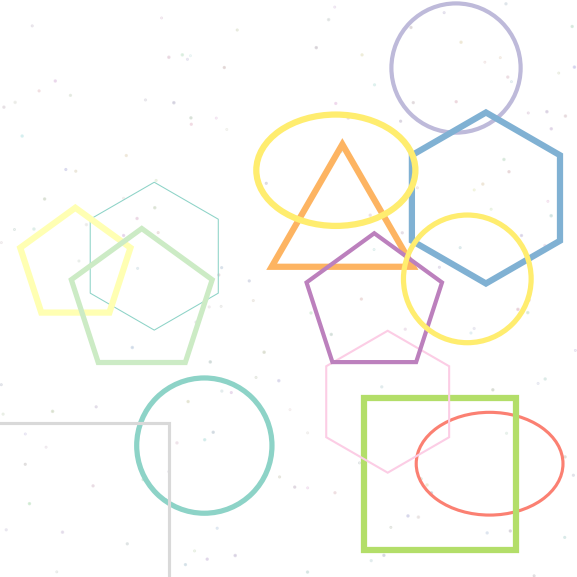[{"shape": "hexagon", "thickness": 0.5, "radius": 0.64, "center": [0.267, 0.556]}, {"shape": "circle", "thickness": 2.5, "radius": 0.59, "center": [0.354, 0.228]}, {"shape": "pentagon", "thickness": 3, "radius": 0.5, "center": [0.13, 0.539]}, {"shape": "circle", "thickness": 2, "radius": 0.56, "center": [0.79, 0.881]}, {"shape": "oval", "thickness": 1.5, "radius": 0.64, "center": [0.848, 0.196]}, {"shape": "hexagon", "thickness": 3, "radius": 0.74, "center": [0.841, 0.656]}, {"shape": "triangle", "thickness": 3, "radius": 0.71, "center": [0.593, 0.608]}, {"shape": "square", "thickness": 3, "radius": 0.66, "center": [0.761, 0.179]}, {"shape": "hexagon", "thickness": 1, "radius": 0.61, "center": [0.671, 0.303]}, {"shape": "square", "thickness": 1.5, "radius": 0.74, "center": [0.145, 0.119]}, {"shape": "pentagon", "thickness": 2, "radius": 0.62, "center": [0.648, 0.472]}, {"shape": "pentagon", "thickness": 2.5, "radius": 0.64, "center": [0.245, 0.475]}, {"shape": "oval", "thickness": 3, "radius": 0.69, "center": [0.582, 0.704]}, {"shape": "circle", "thickness": 2.5, "radius": 0.55, "center": [0.809, 0.516]}]